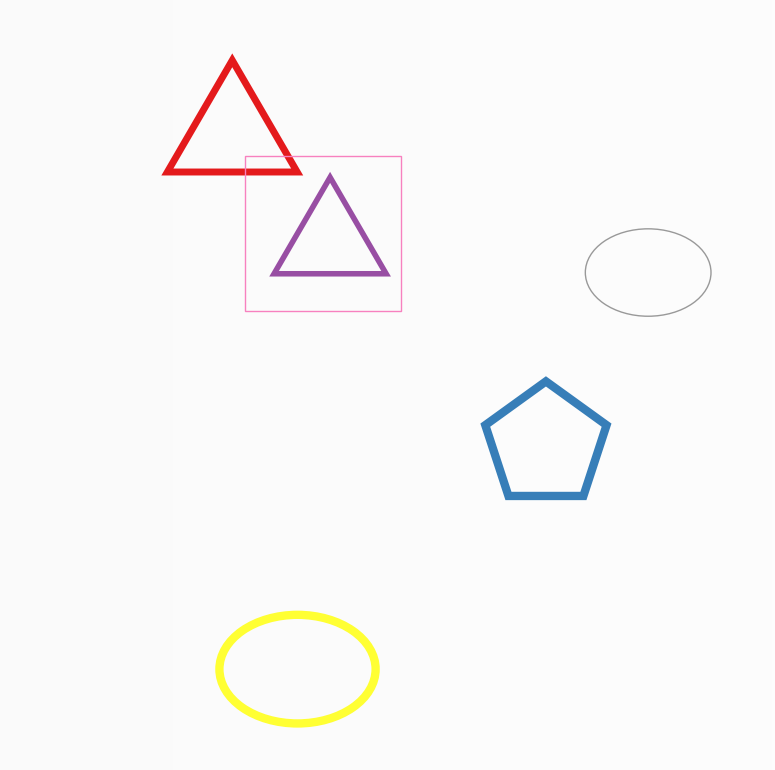[{"shape": "triangle", "thickness": 2.5, "radius": 0.48, "center": [0.3, 0.825]}, {"shape": "pentagon", "thickness": 3, "radius": 0.41, "center": [0.704, 0.422]}, {"shape": "triangle", "thickness": 2, "radius": 0.42, "center": [0.426, 0.686]}, {"shape": "oval", "thickness": 3, "radius": 0.5, "center": [0.384, 0.131]}, {"shape": "square", "thickness": 0.5, "radius": 0.5, "center": [0.417, 0.697]}, {"shape": "oval", "thickness": 0.5, "radius": 0.41, "center": [0.836, 0.646]}]